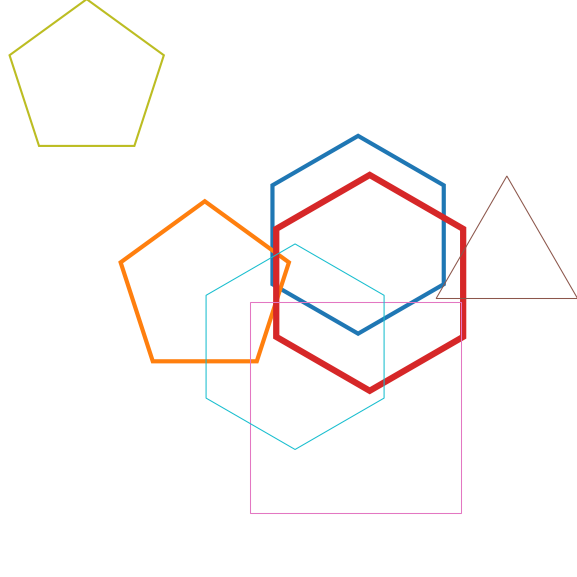[{"shape": "hexagon", "thickness": 2, "radius": 0.86, "center": [0.62, 0.593]}, {"shape": "pentagon", "thickness": 2, "radius": 0.77, "center": [0.355, 0.497]}, {"shape": "hexagon", "thickness": 3, "radius": 0.93, "center": [0.64, 0.509]}, {"shape": "triangle", "thickness": 0.5, "radius": 0.71, "center": [0.878, 0.553]}, {"shape": "square", "thickness": 0.5, "radius": 0.91, "center": [0.616, 0.293]}, {"shape": "pentagon", "thickness": 1, "radius": 0.7, "center": [0.15, 0.86]}, {"shape": "hexagon", "thickness": 0.5, "radius": 0.89, "center": [0.511, 0.399]}]